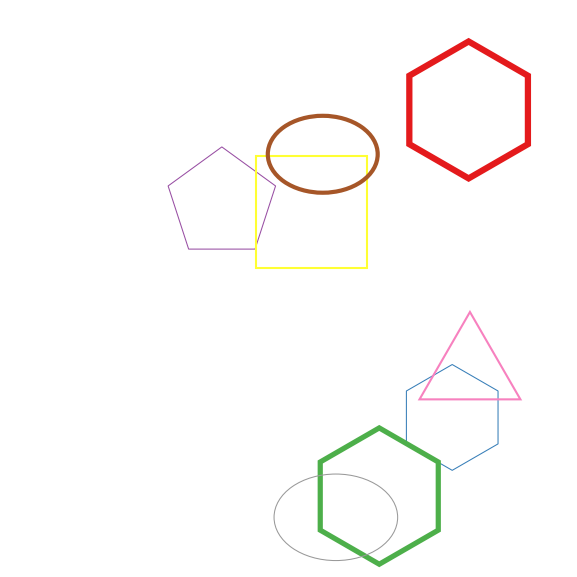[{"shape": "hexagon", "thickness": 3, "radius": 0.59, "center": [0.811, 0.809]}, {"shape": "hexagon", "thickness": 0.5, "radius": 0.46, "center": [0.783, 0.276]}, {"shape": "hexagon", "thickness": 2.5, "radius": 0.59, "center": [0.657, 0.14]}, {"shape": "pentagon", "thickness": 0.5, "radius": 0.49, "center": [0.384, 0.647]}, {"shape": "square", "thickness": 1, "radius": 0.48, "center": [0.539, 0.632]}, {"shape": "oval", "thickness": 2, "radius": 0.48, "center": [0.559, 0.732]}, {"shape": "triangle", "thickness": 1, "radius": 0.5, "center": [0.814, 0.358]}, {"shape": "oval", "thickness": 0.5, "radius": 0.54, "center": [0.582, 0.103]}]